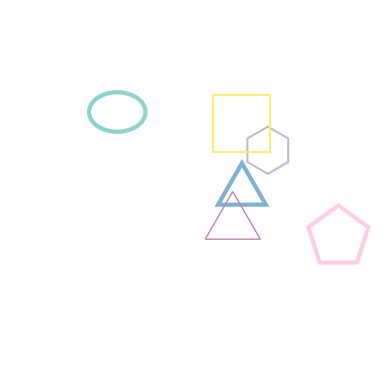[{"shape": "oval", "thickness": 3, "radius": 0.37, "center": [0.305, 0.709]}, {"shape": "hexagon", "thickness": 1.5, "radius": 0.31, "center": [0.696, 0.61]}, {"shape": "triangle", "thickness": 3, "radius": 0.36, "center": [0.628, 0.504]}, {"shape": "pentagon", "thickness": 3, "radius": 0.41, "center": [0.879, 0.384]}, {"shape": "triangle", "thickness": 1, "radius": 0.41, "center": [0.605, 0.42]}, {"shape": "square", "thickness": 1.5, "radius": 0.37, "center": [0.626, 0.68]}]